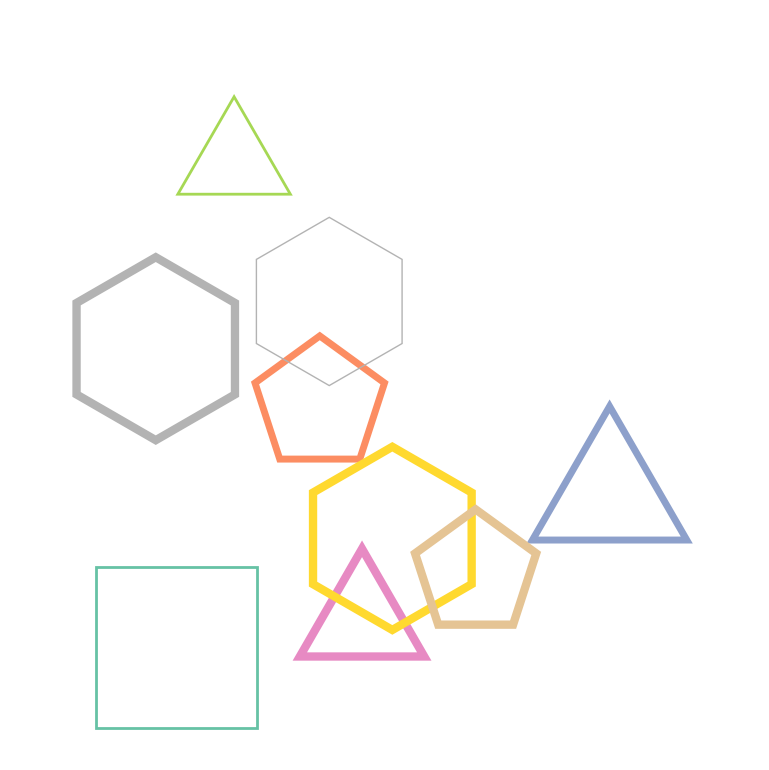[{"shape": "square", "thickness": 1, "radius": 0.52, "center": [0.229, 0.159]}, {"shape": "pentagon", "thickness": 2.5, "radius": 0.44, "center": [0.415, 0.475]}, {"shape": "triangle", "thickness": 2.5, "radius": 0.58, "center": [0.792, 0.357]}, {"shape": "triangle", "thickness": 3, "radius": 0.47, "center": [0.47, 0.194]}, {"shape": "triangle", "thickness": 1, "radius": 0.42, "center": [0.304, 0.79]}, {"shape": "hexagon", "thickness": 3, "radius": 0.59, "center": [0.51, 0.301]}, {"shape": "pentagon", "thickness": 3, "radius": 0.41, "center": [0.618, 0.256]}, {"shape": "hexagon", "thickness": 3, "radius": 0.59, "center": [0.202, 0.547]}, {"shape": "hexagon", "thickness": 0.5, "radius": 0.55, "center": [0.428, 0.608]}]